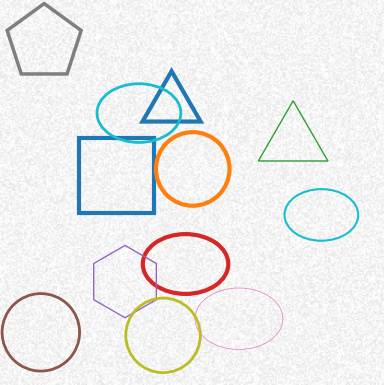[{"shape": "square", "thickness": 3, "radius": 0.48, "center": [0.303, 0.545]}, {"shape": "triangle", "thickness": 3, "radius": 0.44, "center": [0.446, 0.728]}, {"shape": "circle", "thickness": 3, "radius": 0.48, "center": [0.501, 0.561]}, {"shape": "triangle", "thickness": 1, "radius": 0.52, "center": [0.761, 0.634]}, {"shape": "oval", "thickness": 3, "radius": 0.55, "center": [0.482, 0.314]}, {"shape": "hexagon", "thickness": 1, "radius": 0.47, "center": [0.325, 0.269]}, {"shape": "circle", "thickness": 2, "radius": 0.5, "center": [0.106, 0.137]}, {"shape": "oval", "thickness": 0.5, "radius": 0.57, "center": [0.621, 0.172]}, {"shape": "pentagon", "thickness": 2.5, "radius": 0.51, "center": [0.115, 0.89]}, {"shape": "circle", "thickness": 2, "radius": 0.48, "center": [0.424, 0.129]}, {"shape": "oval", "thickness": 1.5, "radius": 0.48, "center": [0.835, 0.442]}, {"shape": "oval", "thickness": 2, "radius": 0.54, "center": [0.361, 0.706]}]